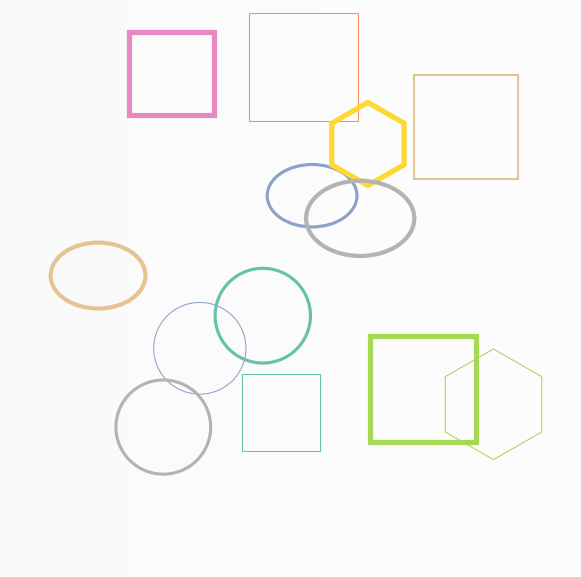[{"shape": "square", "thickness": 0.5, "radius": 0.34, "center": [0.484, 0.285]}, {"shape": "circle", "thickness": 1.5, "radius": 0.41, "center": [0.452, 0.452]}, {"shape": "square", "thickness": 0.5, "radius": 0.47, "center": [0.522, 0.883]}, {"shape": "oval", "thickness": 1.5, "radius": 0.39, "center": [0.537, 0.66]}, {"shape": "circle", "thickness": 0.5, "radius": 0.4, "center": [0.344, 0.396]}, {"shape": "square", "thickness": 2.5, "radius": 0.36, "center": [0.295, 0.872]}, {"shape": "hexagon", "thickness": 0.5, "radius": 0.48, "center": [0.849, 0.299]}, {"shape": "square", "thickness": 2.5, "radius": 0.46, "center": [0.728, 0.325]}, {"shape": "hexagon", "thickness": 2.5, "radius": 0.36, "center": [0.633, 0.75]}, {"shape": "square", "thickness": 1, "radius": 0.45, "center": [0.802, 0.779]}, {"shape": "oval", "thickness": 2, "radius": 0.41, "center": [0.169, 0.522]}, {"shape": "circle", "thickness": 1.5, "radius": 0.41, "center": [0.281, 0.26]}, {"shape": "oval", "thickness": 2, "radius": 0.47, "center": [0.62, 0.621]}]